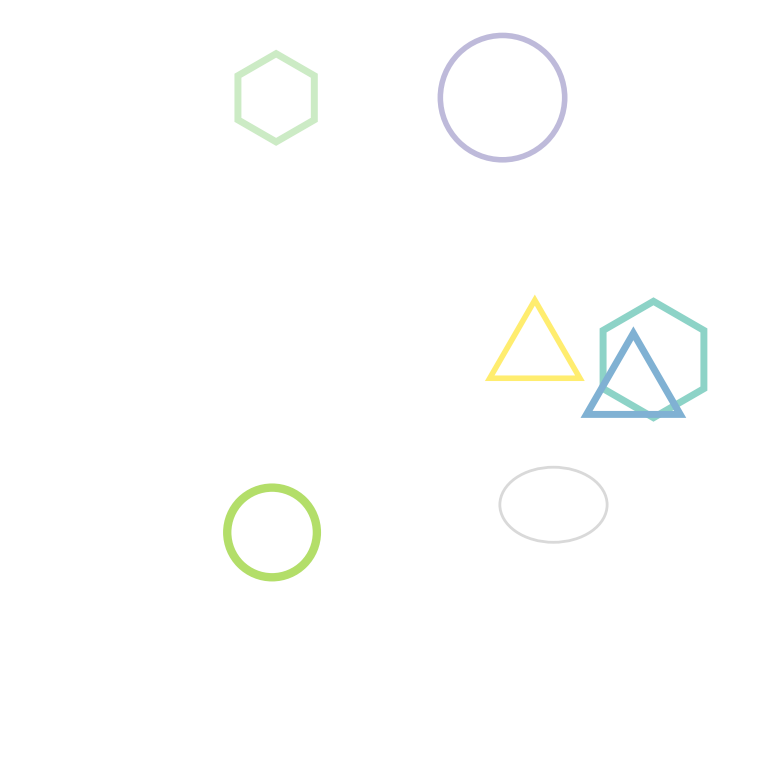[{"shape": "hexagon", "thickness": 2.5, "radius": 0.38, "center": [0.849, 0.533]}, {"shape": "circle", "thickness": 2, "radius": 0.4, "center": [0.653, 0.873]}, {"shape": "triangle", "thickness": 2.5, "radius": 0.35, "center": [0.823, 0.497]}, {"shape": "circle", "thickness": 3, "radius": 0.29, "center": [0.353, 0.308]}, {"shape": "oval", "thickness": 1, "radius": 0.35, "center": [0.719, 0.344]}, {"shape": "hexagon", "thickness": 2.5, "radius": 0.29, "center": [0.359, 0.873]}, {"shape": "triangle", "thickness": 2, "radius": 0.34, "center": [0.695, 0.543]}]